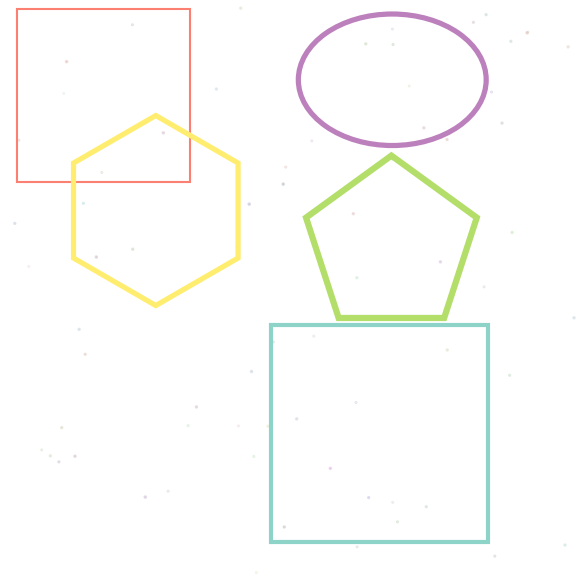[{"shape": "square", "thickness": 2, "radius": 0.94, "center": [0.656, 0.249]}, {"shape": "square", "thickness": 1, "radius": 0.75, "center": [0.179, 0.834]}, {"shape": "pentagon", "thickness": 3, "radius": 0.78, "center": [0.678, 0.574]}, {"shape": "oval", "thickness": 2.5, "radius": 0.81, "center": [0.679, 0.861]}, {"shape": "hexagon", "thickness": 2.5, "radius": 0.82, "center": [0.27, 0.635]}]